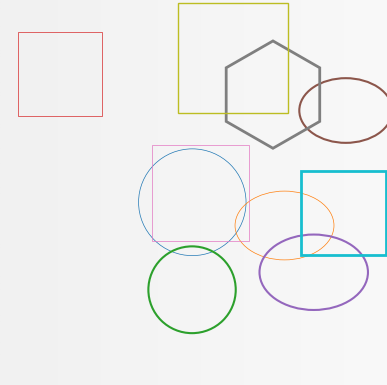[{"shape": "circle", "thickness": 0.5, "radius": 0.69, "center": [0.496, 0.475]}, {"shape": "oval", "thickness": 0.5, "radius": 0.64, "center": [0.734, 0.414]}, {"shape": "circle", "thickness": 1.5, "radius": 0.56, "center": [0.496, 0.247]}, {"shape": "square", "thickness": 0.5, "radius": 0.54, "center": [0.155, 0.808]}, {"shape": "oval", "thickness": 1.5, "radius": 0.7, "center": [0.81, 0.293]}, {"shape": "oval", "thickness": 1.5, "radius": 0.6, "center": [0.892, 0.713]}, {"shape": "square", "thickness": 0.5, "radius": 0.62, "center": [0.517, 0.499]}, {"shape": "hexagon", "thickness": 2, "radius": 0.7, "center": [0.704, 0.754]}, {"shape": "square", "thickness": 1, "radius": 0.71, "center": [0.601, 0.85]}, {"shape": "square", "thickness": 2, "radius": 0.55, "center": [0.887, 0.447]}]